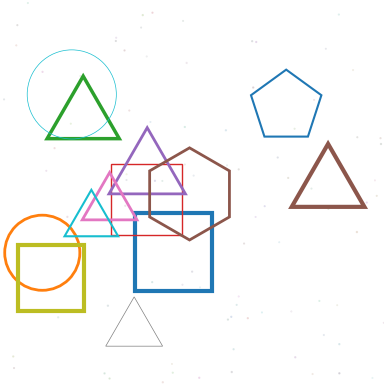[{"shape": "square", "thickness": 3, "radius": 0.5, "center": [0.451, 0.346]}, {"shape": "pentagon", "thickness": 1.5, "radius": 0.48, "center": [0.743, 0.723]}, {"shape": "circle", "thickness": 2, "radius": 0.49, "center": [0.11, 0.344]}, {"shape": "triangle", "thickness": 2.5, "radius": 0.54, "center": [0.216, 0.694]}, {"shape": "square", "thickness": 1, "radius": 0.46, "center": [0.382, 0.482]}, {"shape": "triangle", "thickness": 2, "radius": 0.57, "center": [0.382, 0.554]}, {"shape": "hexagon", "thickness": 2, "radius": 0.6, "center": [0.492, 0.496]}, {"shape": "triangle", "thickness": 3, "radius": 0.55, "center": [0.852, 0.517]}, {"shape": "triangle", "thickness": 2, "radius": 0.41, "center": [0.285, 0.47]}, {"shape": "triangle", "thickness": 0.5, "radius": 0.43, "center": [0.348, 0.144]}, {"shape": "square", "thickness": 3, "radius": 0.43, "center": [0.133, 0.278]}, {"shape": "triangle", "thickness": 1.5, "radius": 0.4, "center": [0.237, 0.427]}, {"shape": "circle", "thickness": 0.5, "radius": 0.58, "center": [0.186, 0.755]}]